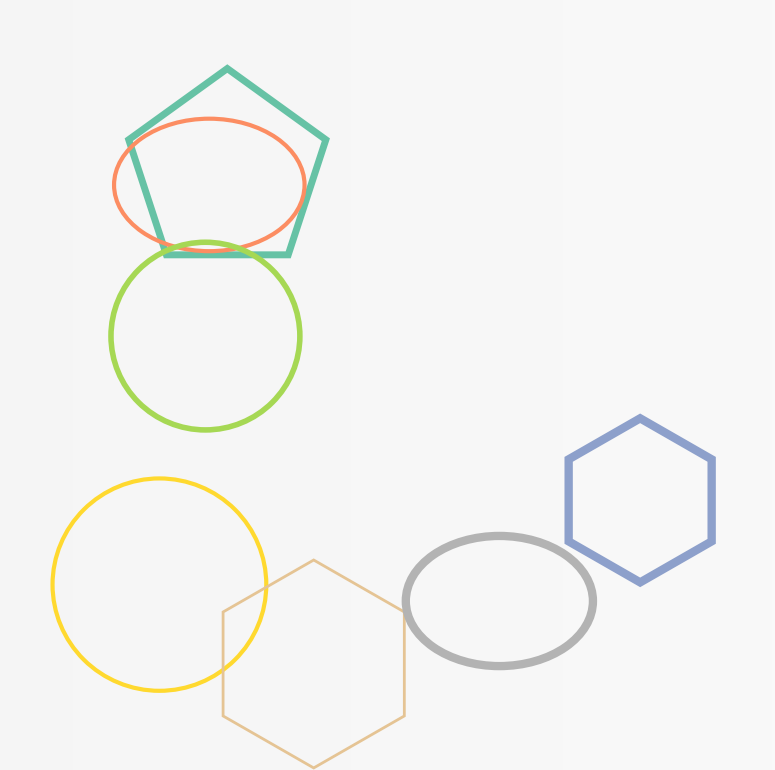[{"shape": "pentagon", "thickness": 2.5, "radius": 0.67, "center": [0.293, 0.777]}, {"shape": "oval", "thickness": 1.5, "radius": 0.61, "center": [0.27, 0.76]}, {"shape": "hexagon", "thickness": 3, "radius": 0.53, "center": [0.826, 0.35]}, {"shape": "circle", "thickness": 2, "radius": 0.61, "center": [0.265, 0.564]}, {"shape": "circle", "thickness": 1.5, "radius": 0.69, "center": [0.206, 0.241]}, {"shape": "hexagon", "thickness": 1, "radius": 0.68, "center": [0.405, 0.138]}, {"shape": "oval", "thickness": 3, "radius": 0.6, "center": [0.644, 0.219]}]